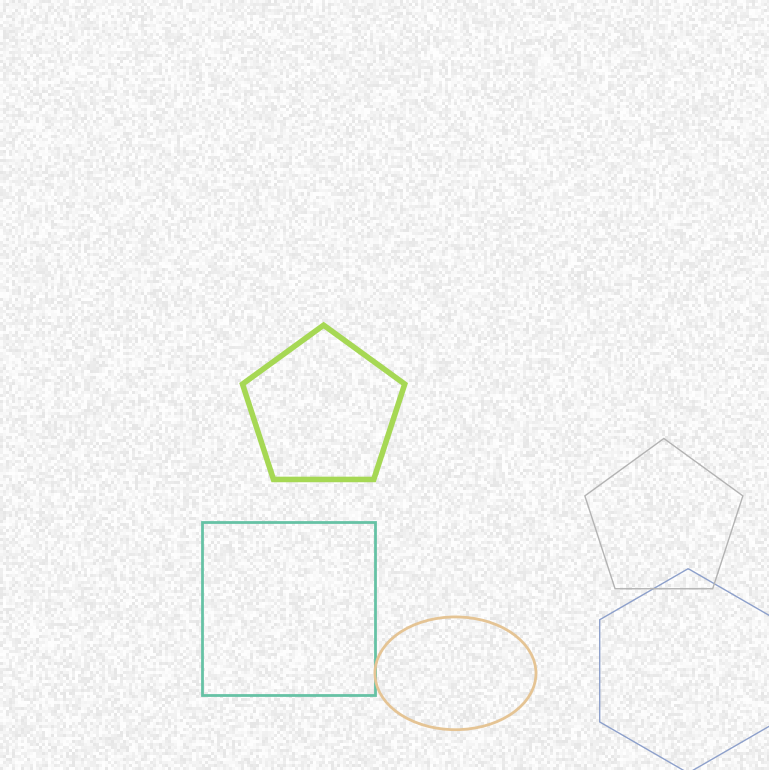[{"shape": "square", "thickness": 1, "radius": 0.56, "center": [0.374, 0.21]}, {"shape": "hexagon", "thickness": 0.5, "radius": 0.66, "center": [0.894, 0.129]}, {"shape": "pentagon", "thickness": 2, "radius": 0.55, "center": [0.42, 0.467]}, {"shape": "oval", "thickness": 1, "radius": 0.52, "center": [0.591, 0.126]}, {"shape": "pentagon", "thickness": 0.5, "radius": 0.54, "center": [0.862, 0.323]}]